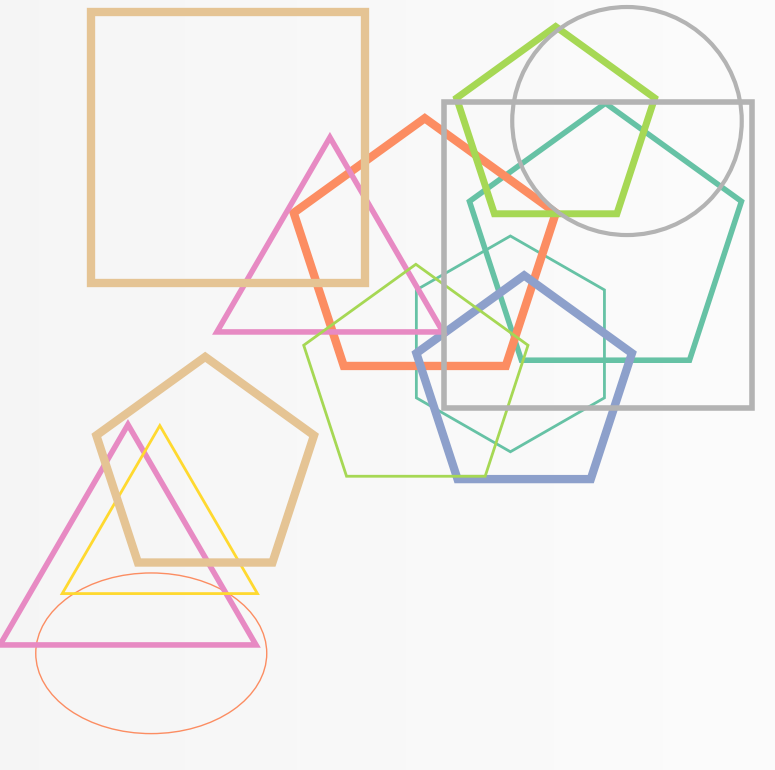[{"shape": "pentagon", "thickness": 2, "radius": 0.92, "center": [0.781, 0.681]}, {"shape": "hexagon", "thickness": 1, "radius": 0.7, "center": [0.659, 0.553]}, {"shape": "pentagon", "thickness": 3, "radius": 0.89, "center": [0.548, 0.669]}, {"shape": "oval", "thickness": 0.5, "radius": 0.75, "center": [0.195, 0.152]}, {"shape": "pentagon", "thickness": 3, "radius": 0.73, "center": [0.676, 0.496]}, {"shape": "triangle", "thickness": 2, "radius": 0.84, "center": [0.426, 0.653]}, {"shape": "triangle", "thickness": 2, "radius": 0.95, "center": [0.165, 0.258]}, {"shape": "pentagon", "thickness": 2.5, "radius": 0.67, "center": [0.717, 0.831]}, {"shape": "pentagon", "thickness": 1, "radius": 0.76, "center": [0.537, 0.505]}, {"shape": "triangle", "thickness": 1, "radius": 0.73, "center": [0.206, 0.302]}, {"shape": "pentagon", "thickness": 3, "radius": 0.74, "center": [0.265, 0.389]}, {"shape": "square", "thickness": 3, "radius": 0.88, "center": [0.294, 0.808]}, {"shape": "square", "thickness": 2, "radius": 0.99, "center": [0.772, 0.669]}, {"shape": "circle", "thickness": 1.5, "radius": 0.74, "center": [0.809, 0.843]}]